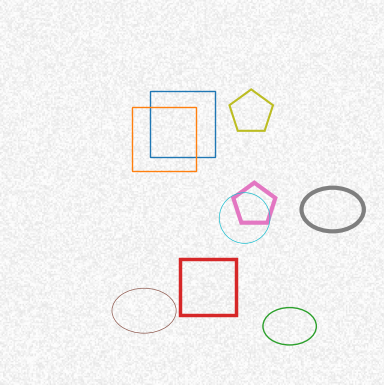[{"shape": "square", "thickness": 1, "radius": 0.42, "center": [0.474, 0.678]}, {"shape": "square", "thickness": 1, "radius": 0.42, "center": [0.427, 0.639]}, {"shape": "oval", "thickness": 1, "radius": 0.35, "center": [0.752, 0.153]}, {"shape": "square", "thickness": 2.5, "radius": 0.36, "center": [0.541, 0.254]}, {"shape": "oval", "thickness": 0.5, "radius": 0.42, "center": [0.374, 0.193]}, {"shape": "pentagon", "thickness": 3, "radius": 0.29, "center": [0.661, 0.468]}, {"shape": "oval", "thickness": 3, "radius": 0.4, "center": [0.864, 0.456]}, {"shape": "pentagon", "thickness": 1.5, "radius": 0.3, "center": [0.653, 0.708]}, {"shape": "circle", "thickness": 0.5, "radius": 0.33, "center": [0.635, 0.434]}]